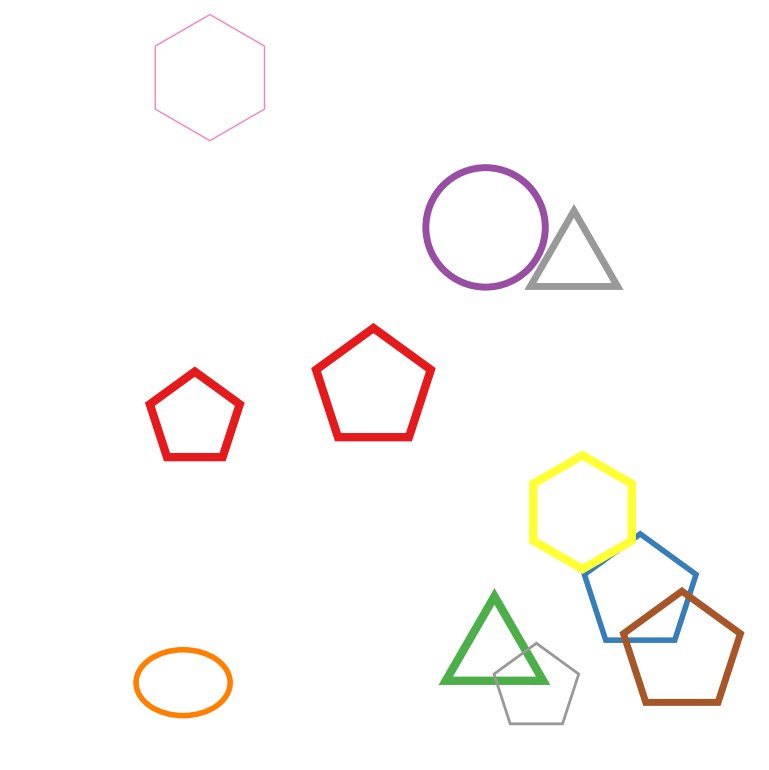[{"shape": "pentagon", "thickness": 3, "radius": 0.31, "center": [0.253, 0.456]}, {"shape": "pentagon", "thickness": 3, "radius": 0.39, "center": [0.485, 0.496]}, {"shape": "pentagon", "thickness": 2, "radius": 0.38, "center": [0.831, 0.23]}, {"shape": "triangle", "thickness": 3, "radius": 0.37, "center": [0.642, 0.152]}, {"shape": "circle", "thickness": 2.5, "radius": 0.39, "center": [0.631, 0.705]}, {"shape": "oval", "thickness": 2, "radius": 0.31, "center": [0.238, 0.113]}, {"shape": "hexagon", "thickness": 3, "radius": 0.37, "center": [0.757, 0.335]}, {"shape": "pentagon", "thickness": 2.5, "radius": 0.4, "center": [0.886, 0.152]}, {"shape": "hexagon", "thickness": 0.5, "radius": 0.41, "center": [0.273, 0.899]}, {"shape": "pentagon", "thickness": 1, "radius": 0.29, "center": [0.697, 0.107]}, {"shape": "triangle", "thickness": 2.5, "radius": 0.33, "center": [0.745, 0.661]}]